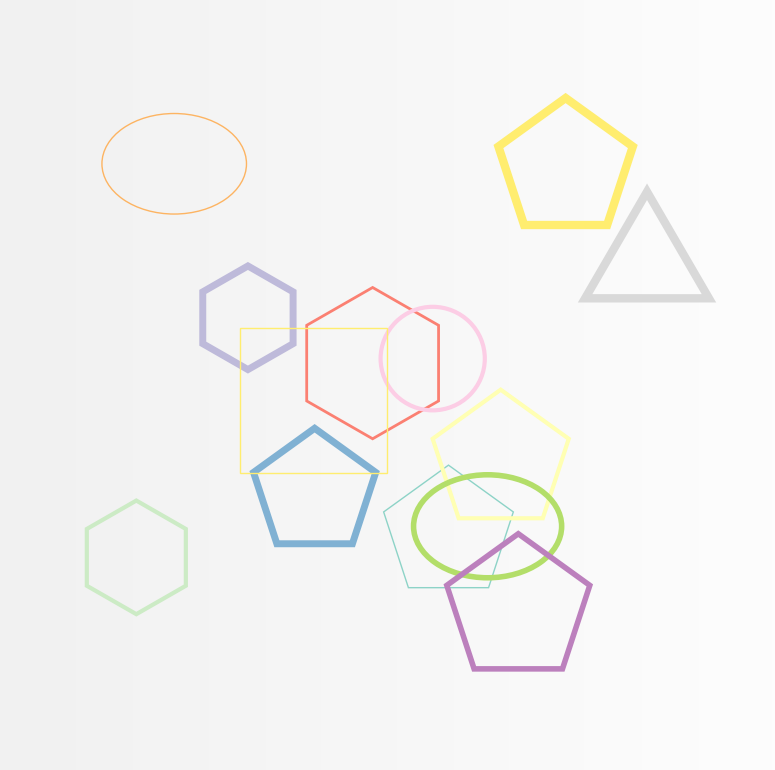[{"shape": "pentagon", "thickness": 0.5, "radius": 0.44, "center": [0.579, 0.308]}, {"shape": "pentagon", "thickness": 1.5, "radius": 0.46, "center": [0.646, 0.402]}, {"shape": "hexagon", "thickness": 2.5, "radius": 0.34, "center": [0.32, 0.587]}, {"shape": "hexagon", "thickness": 1, "radius": 0.49, "center": [0.481, 0.528]}, {"shape": "pentagon", "thickness": 2.5, "radius": 0.41, "center": [0.406, 0.361]}, {"shape": "oval", "thickness": 0.5, "radius": 0.47, "center": [0.225, 0.787]}, {"shape": "oval", "thickness": 2, "radius": 0.48, "center": [0.629, 0.317]}, {"shape": "circle", "thickness": 1.5, "radius": 0.34, "center": [0.558, 0.534]}, {"shape": "triangle", "thickness": 3, "radius": 0.46, "center": [0.835, 0.659]}, {"shape": "pentagon", "thickness": 2, "radius": 0.49, "center": [0.669, 0.21]}, {"shape": "hexagon", "thickness": 1.5, "radius": 0.37, "center": [0.176, 0.276]}, {"shape": "pentagon", "thickness": 3, "radius": 0.46, "center": [0.73, 0.782]}, {"shape": "square", "thickness": 0.5, "radius": 0.47, "center": [0.405, 0.48]}]